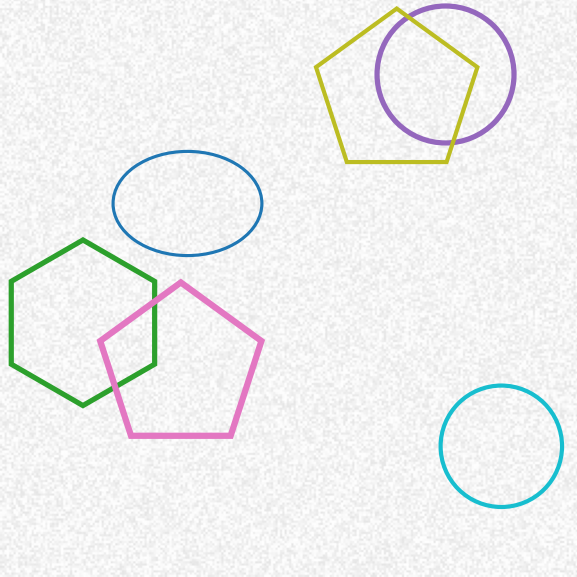[{"shape": "oval", "thickness": 1.5, "radius": 0.64, "center": [0.325, 0.647]}, {"shape": "hexagon", "thickness": 2.5, "radius": 0.72, "center": [0.144, 0.44]}, {"shape": "circle", "thickness": 2.5, "radius": 0.59, "center": [0.771, 0.87]}, {"shape": "pentagon", "thickness": 3, "radius": 0.73, "center": [0.313, 0.363]}, {"shape": "pentagon", "thickness": 2, "radius": 0.73, "center": [0.687, 0.837]}, {"shape": "circle", "thickness": 2, "radius": 0.53, "center": [0.868, 0.226]}]